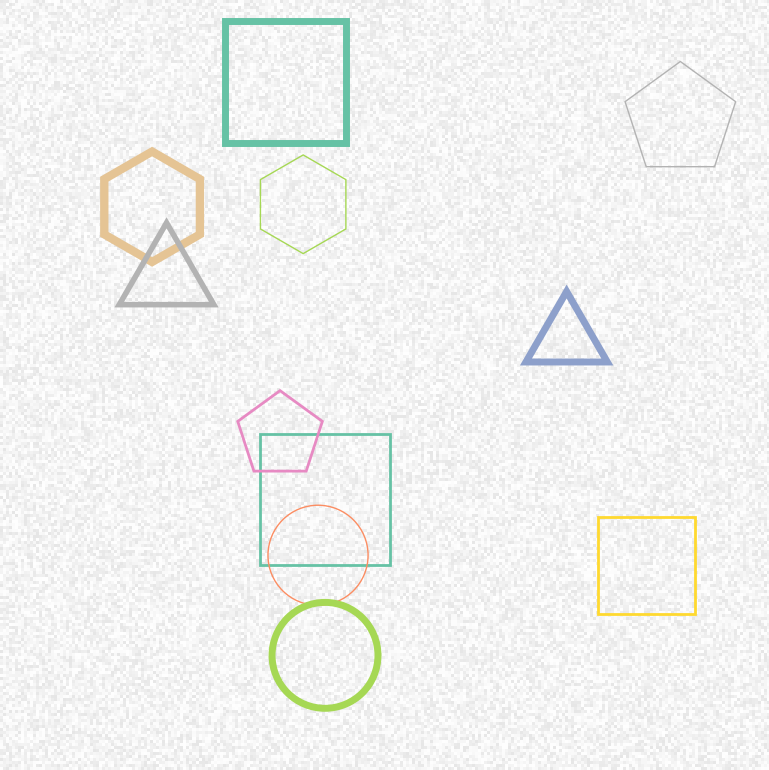[{"shape": "square", "thickness": 1, "radius": 0.42, "center": [0.422, 0.351]}, {"shape": "square", "thickness": 2.5, "radius": 0.39, "center": [0.371, 0.894]}, {"shape": "circle", "thickness": 0.5, "radius": 0.33, "center": [0.413, 0.279]}, {"shape": "triangle", "thickness": 2.5, "radius": 0.31, "center": [0.736, 0.56]}, {"shape": "pentagon", "thickness": 1, "radius": 0.29, "center": [0.364, 0.435]}, {"shape": "hexagon", "thickness": 0.5, "radius": 0.32, "center": [0.394, 0.735]}, {"shape": "circle", "thickness": 2.5, "radius": 0.34, "center": [0.422, 0.149]}, {"shape": "square", "thickness": 1, "radius": 0.32, "center": [0.84, 0.265]}, {"shape": "hexagon", "thickness": 3, "radius": 0.36, "center": [0.198, 0.731]}, {"shape": "pentagon", "thickness": 0.5, "radius": 0.38, "center": [0.884, 0.845]}, {"shape": "triangle", "thickness": 2, "radius": 0.35, "center": [0.216, 0.64]}]